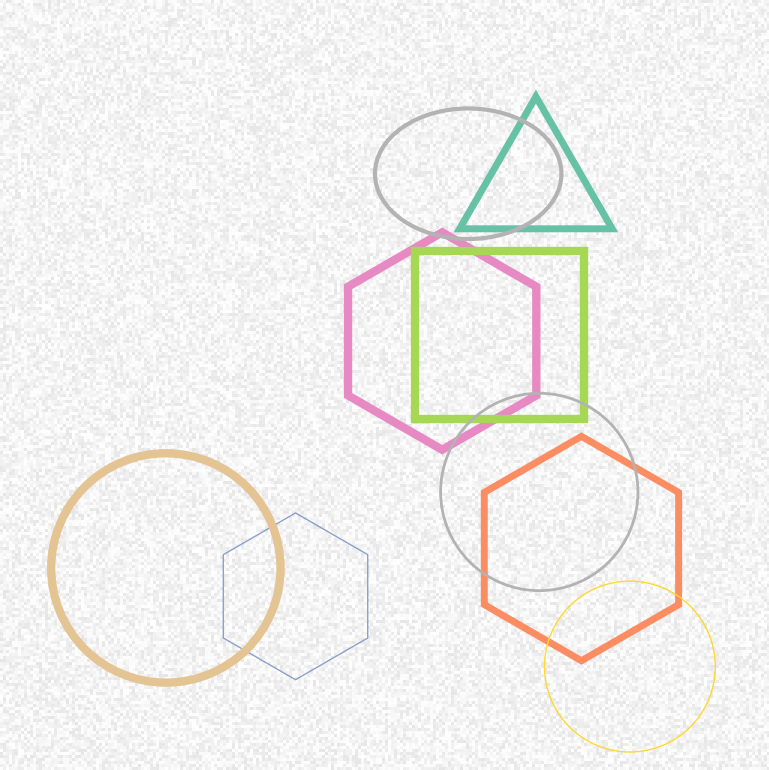[{"shape": "triangle", "thickness": 2.5, "radius": 0.57, "center": [0.696, 0.76]}, {"shape": "hexagon", "thickness": 2.5, "radius": 0.73, "center": [0.755, 0.288]}, {"shape": "hexagon", "thickness": 0.5, "radius": 0.54, "center": [0.384, 0.226]}, {"shape": "hexagon", "thickness": 3, "radius": 0.71, "center": [0.574, 0.557]}, {"shape": "square", "thickness": 3, "radius": 0.55, "center": [0.649, 0.565]}, {"shape": "circle", "thickness": 0.5, "radius": 0.55, "center": [0.818, 0.134]}, {"shape": "circle", "thickness": 3, "radius": 0.74, "center": [0.215, 0.262]}, {"shape": "circle", "thickness": 1, "radius": 0.64, "center": [0.7, 0.361]}, {"shape": "oval", "thickness": 1.5, "radius": 0.61, "center": [0.608, 0.774]}]